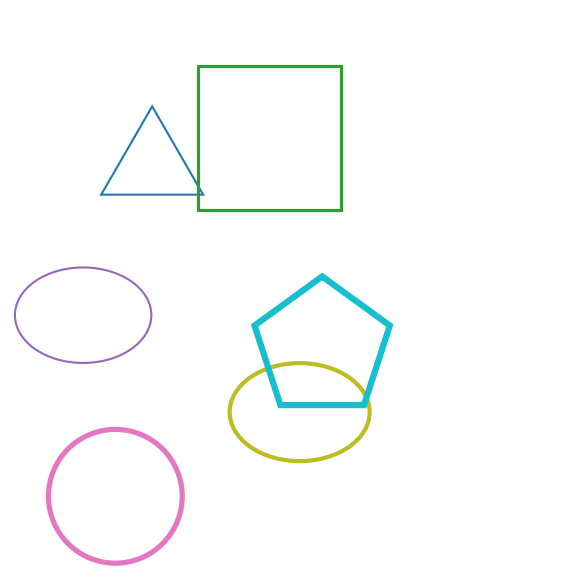[{"shape": "triangle", "thickness": 1, "radius": 0.51, "center": [0.264, 0.713]}, {"shape": "square", "thickness": 1.5, "radius": 0.62, "center": [0.467, 0.76]}, {"shape": "oval", "thickness": 1, "radius": 0.59, "center": [0.144, 0.453]}, {"shape": "circle", "thickness": 2.5, "radius": 0.58, "center": [0.2, 0.14]}, {"shape": "oval", "thickness": 2, "radius": 0.61, "center": [0.519, 0.286]}, {"shape": "pentagon", "thickness": 3, "radius": 0.62, "center": [0.558, 0.397]}]